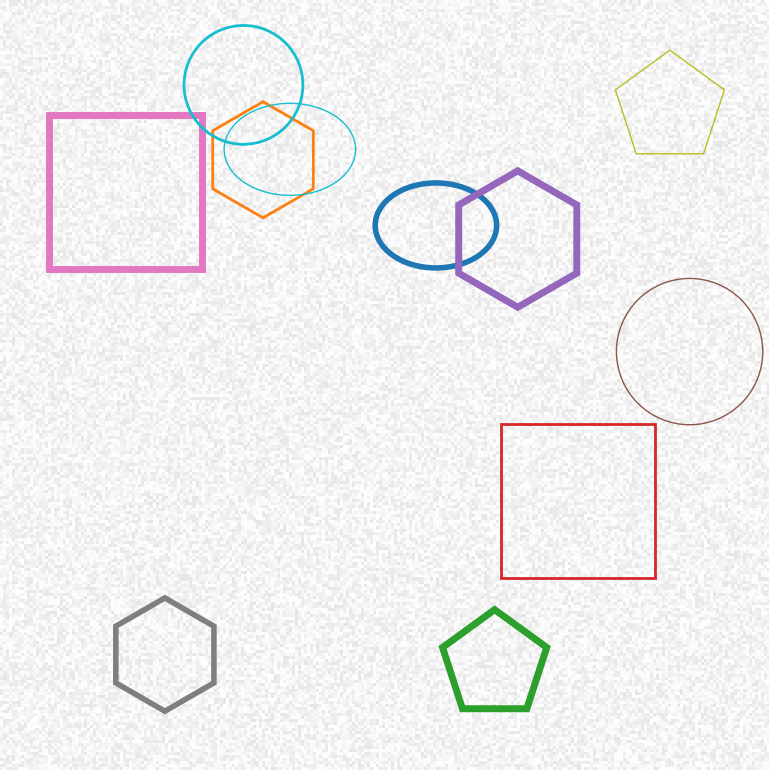[{"shape": "oval", "thickness": 2, "radius": 0.39, "center": [0.566, 0.707]}, {"shape": "hexagon", "thickness": 1, "radius": 0.38, "center": [0.342, 0.793]}, {"shape": "pentagon", "thickness": 2.5, "radius": 0.36, "center": [0.642, 0.137]}, {"shape": "square", "thickness": 1, "radius": 0.5, "center": [0.751, 0.35]}, {"shape": "hexagon", "thickness": 2.5, "radius": 0.44, "center": [0.672, 0.69]}, {"shape": "circle", "thickness": 0.5, "radius": 0.48, "center": [0.896, 0.543]}, {"shape": "square", "thickness": 2.5, "radius": 0.5, "center": [0.163, 0.751]}, {"shape": "hexagon", "thickness": 2, "radius": 0.37, "center": [0.214, 0.15]}, {"shape": "pentagon", "thickness": 0.5, "radius": 0.37, "center": [0.87, 0.86]}, {"shape": "circle", "thickness": 1, "radius": 0.39, "center": [0.316, 0.89]}, {"shape": "oval", "thickness": 0.5, "radius": 0.43, "center": [0.376, 0.806]}]